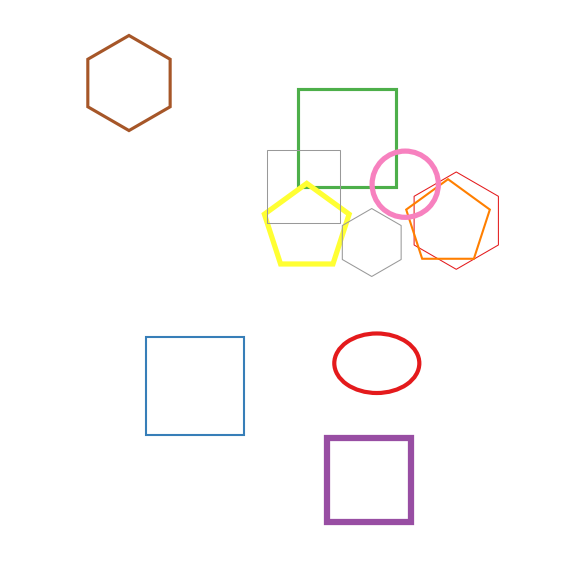[{"shape": "hexagon", "thickness": 0.5, "radius": 0.42, "center": [0.79, 0.617]}, {"shape": "oval", "thickness": 2, "radius": 0.37, "center": [0.652, 0.37]}, {"shape": "square", "thickness": 1, "radius": 0.42, "center": [0.338, 0.331]}, {"shape": "square", "thickness": 1.5, "radius": 0.42, "center": [0.602, 0.76]}, {"shape": "square", "thickness": 3, "radius": 0.36, "center": [0.639, 0.168]}, {"shape": "pentagon", "thickness": 1, "radius": 0.38, "center": [0.776, 0.613]}, {"shape": "pentagon", "thickness": 2.5, "radius": 0.39, "center": [0.531, 0.604]}, {"shape": "hexagon", "thickness": 1.5, "radius": 0.41, "center": [0.223, 0.855]}, {"shape": "circle", "thickness": 2.5, "radius": 0.29, "center": [0.702, 0.68]}, {"shape": "hexagon", "thickness": 0.5, "radius": 0.29, "center": [0.644, 0.579]}, {"shape": "square", "thickness": 0.5, "radius": 0.32, "center": [0.526, 0.676]}]